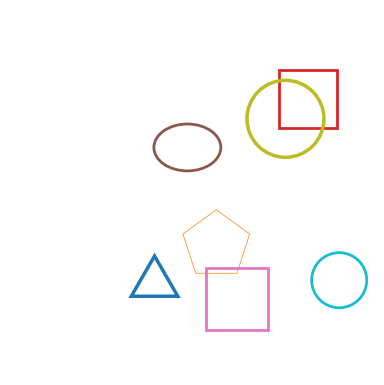[{"shape": "triangle", "thickness": 2.5, "radius": 0.35, "center": [0.401, 0.265]}, {"shape": "pentagon", "thickness": 0.5, "radius": 0.46, "center": [0.562, 0.364]}, {"shape": "square", "thickness": 2, "radius": 0.38, "center": [0.799, 0.744]}, {"shape": "oval", "thickness": 2, "radius": 0.43, "center": [0.487, 0.617]}, {"shape": "square", "thickness": 2, "radius": 0.4, "center": [0.616, 0.223]}, {"shape": "circle", "thickness": 2.5, "radius": 0.5, "center": [0.741, 0.691]}, {"shape": "circle", "thickness": 2, "radius": 0.36, "center": [0.881, 0.272]}]